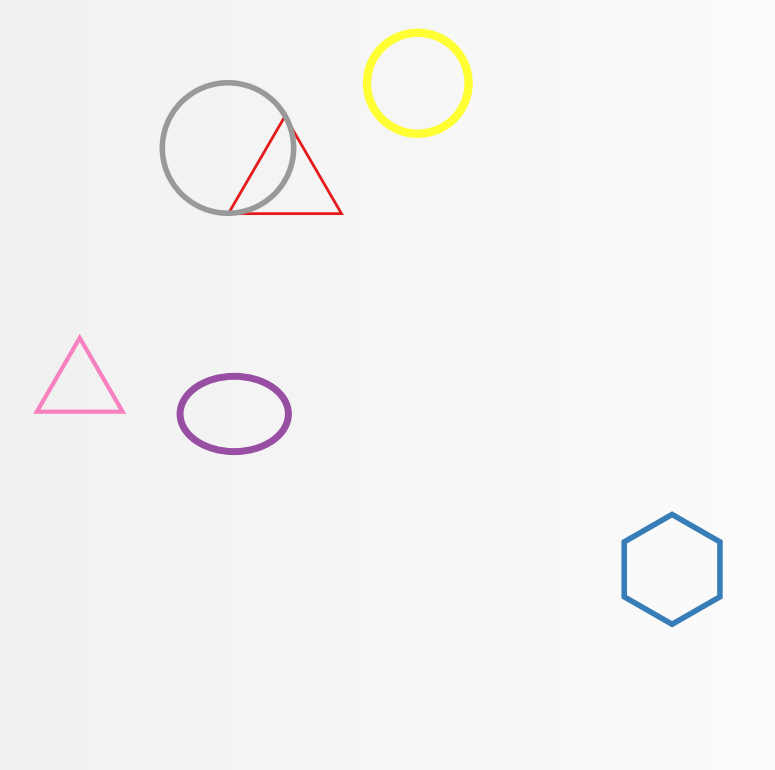[{"shape": "triangle", "thickness": 1, "radius": 0.42, "center": [0.368, 0.765]}, {"shape": "hexagon", "thickness": 2, "radius": 0.36, "center": [0.867, 0.261]}, {"shape": "oval", "thickness": 2.5, "radius": 0.35, "center": [0.302, 0.462]}, {"shape": "circle", "thickness": 3, "radius": 0.33, "center": [0.539, 0.892]}, {"shape": "triangle", "thickness": 1.5, "radius": 0.32, "center": [0.103, 0.497]}, {"shape": "circle", "thickness": 2, "radius": 0.42, "center": [0.294, 0.808]}]